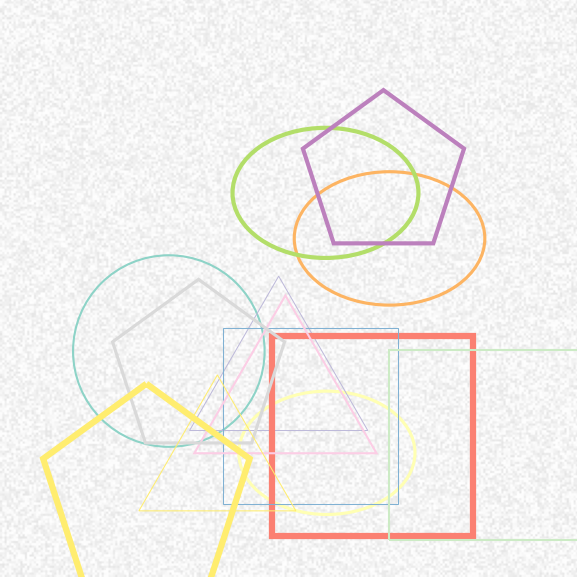[{"shape": "circle", "thickness": 1, "radius": 0.83, "center": [0.292, 0.391]}, {"shape": "oval", "thickness": 1.5, "radius": 0.76, "center": [0.566, 0.215]}, {"shape": "triangle", "thickness": 0.5, "radius": 0.89, "center": [0.483, 0.343]}, {"shape": "square", "thickness": 3, "radius": 0.87, "center": [0.645, 0.244]}, {"shape": "square", "thickness": 0.5, "radius": 0.76, "center": [0.538, 0.279]}, {"shape": "oval", "thickness": 1.5, "radius": 0.82, "center": [0.675, 0.586]}, {"shape": "oval", "thickness": 2, "radius": 0.8, "center": [0.564, 0.665]}, {"shape": "triangle", "thickness": 1, "radius": 0.91, "center": [0.494, 0.305]}, {"shape": "pentagon", "thickness": 1.5, "radius": 0.78, "center": [0.344, 0.359]}, {"shape": "pentagon", "thickness": 2, "radius": 0.73, "center": [0.664, 0.696]}, {"shape": "square", "thickness": 1, "radius": 0.82, "center": [0.838, 0.228]}, {"shape": "triangle", "thickness": 0.5, "radius": 0.78, "center": [0.376, 0.193]}, {"shape": "pentagon", "thickness": 3, "radius": 0.94, "center": [0.254, 0.147]}]